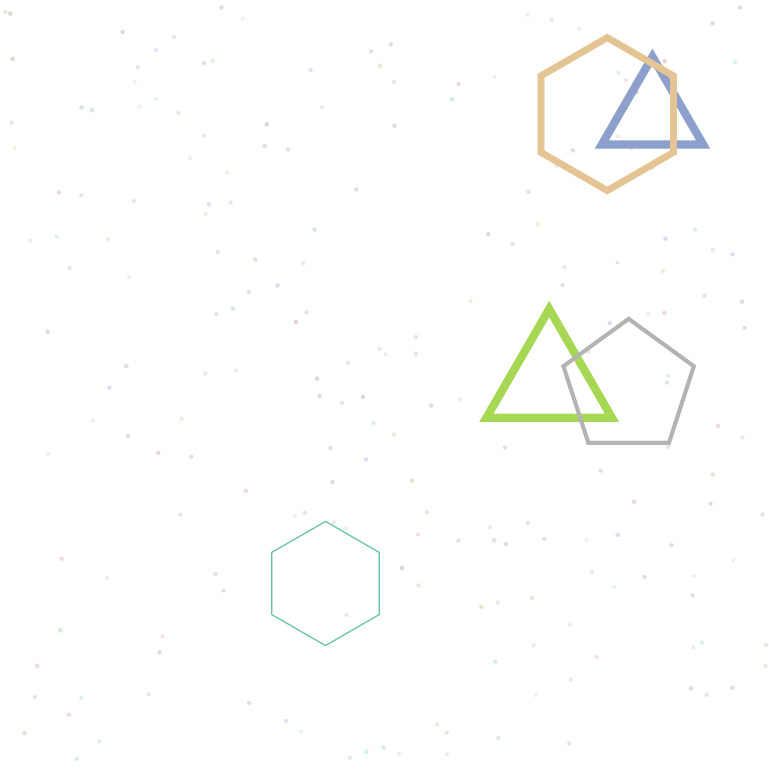[{"shape": "hexagon", "thickness": 0.5, "radius": 0.4, "center": [0.423, 0.242]}, {"shape": "triangle", "thickness": 3, "radius": 0.38, "center": [0.847, 0.85]}, {"shape": "triangle", "thickness": 3, "radius": 0.47, "center": [0.713, 0.504]}, {"shape": "hexagon", "thickness": 2.5, "radius": 0.5, "center": [0.789, 0.852]}, {"shape": "pentagon", "thickness": 1.5, "radius": 0.45, "center": [0.816, 0.497]}]